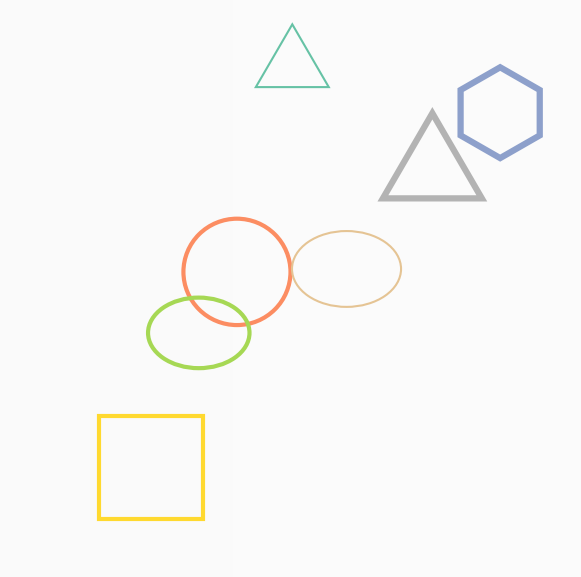[{"shape": "triangle", "thickness": 1, "radius": 0.36, "center": [0.503, 0.885]}, {"shape": "circle", "thickness": 2, "radius": 0.46, "center": [0.408, 0.528]}, {"shape": "hexagon", "thickness": 3, "radius": 0.39, "center": [0.86, 0.804]}, {"shape": "oval", "thickness": 2, "radius": 0.44, "center": [0.342, 0.423]}, {"shape": "square", "thickness": 2, "radius": 0.44, "center": [0.26, 0.19]}, {"shape": "oval", "thickness": 1, "radius": 0.47, "center": [0.596, 0.533]}, {"shape": "triangle", "thickness": 3, "radius": 0.49, "center": [0.744, 0.705]}]